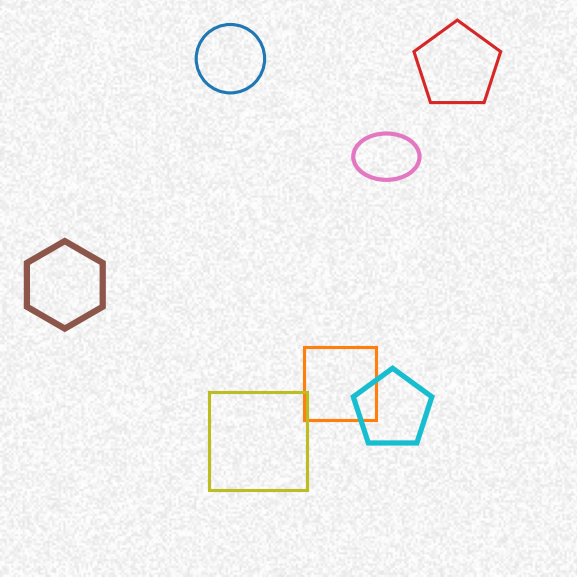[{"shape": "circle", "thickness": 1.5, "radius": 0.3, "center": [0.399, 0.897]}, {"shape": "square", "thickness": 1.5, "radius": 0.31, "center": [0.588, 0.335]}, {"shape": "pentagon", "thickness": 1.5, "radius": 0.39, "center": [0.792, 0.885]}, {"shape": "hexagon", "thickness": 3, "radius": 0.38, "center": [0.112, 0.506]}, {"shape": "oval", "thickness": 2, "radius": 0.29, "center": [0.669, 0.728]}, {"shape": "square", "thickness": 1.5, "radius": 0.43, "center": [0.446, 0.236]}, {"shape": "pentagon", "thickness": 2.5, "radius": 0.36, "center": [0.68, 0.29]}]